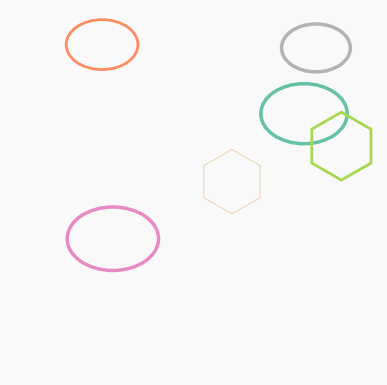[{"shape": "oval", "thickness": 2.5, "radius": 0.56, "center": [0.785, 0.705]}, {"shape": "oval", "thickness": 2, "radius": 0.46, "center": [0.263, 0.884]}, {"shape": "oval", "thickness": 2.5, "radius": 0.59, "center": [0.291, 0.38]}, {"shape": "hexagon", "thickness": 2, "radius": 0.44, "center": [0.881, 0.62]}, {"shape": "hexagon", "thickness": 0.5, "radius": 0.42, "center": [0.599, 0.528]}, {"shape": "oval", "thickness": 2.5, "radius": 0.44, "center": [0.815, 0.876]}]